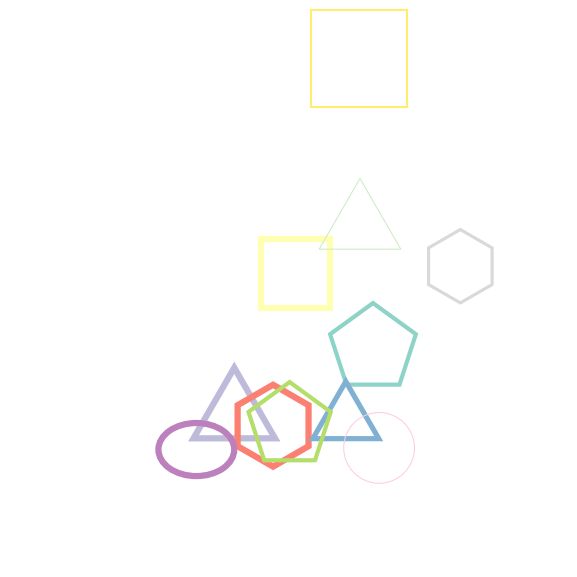[{"shape": "pentagon", "thickness": 2, "radius": 0.39, "center": [0.646, 0.396]}, {"shape": "square", "thickness": 3, "radius": 0.3, "center": [0.512, 0.526]}, {"shape": "triangle", "thickness": 3, "radius": 0.41, "center": [0.406, 0.281]}, {"shape": "hexagon", "thickness": 3, "radius": 0.35, "center": [0.473, 0.262]}, {"shape": "triangle", "thickness": 2.5, "radius": 0.33, "center": [0.599, 0.273]}, {"shape": "pentagon", "thickness": 2, "radius": 0.37, "center": [0.501, 0.263]}, {"shape": "circle", "thickness": 0.5, "radius": 0.31, "center": [0.656, 0.224]}, {"shape": "hexagon", "thickness": 1.5, "radius": 0.32, "center": [0.797, 0.538]}, {"shape": "oval", "thickness": 3, "radius": 0.33, "center": [0.34, 0.221]}, {"shape": "triangle", "thickness": 0.5, "radius": 0.41, "center": [0.623, 0.608]}, {"shape": "square", "thickness": 1, "radius": 0.42, "center": [0.622, 0.898]}]